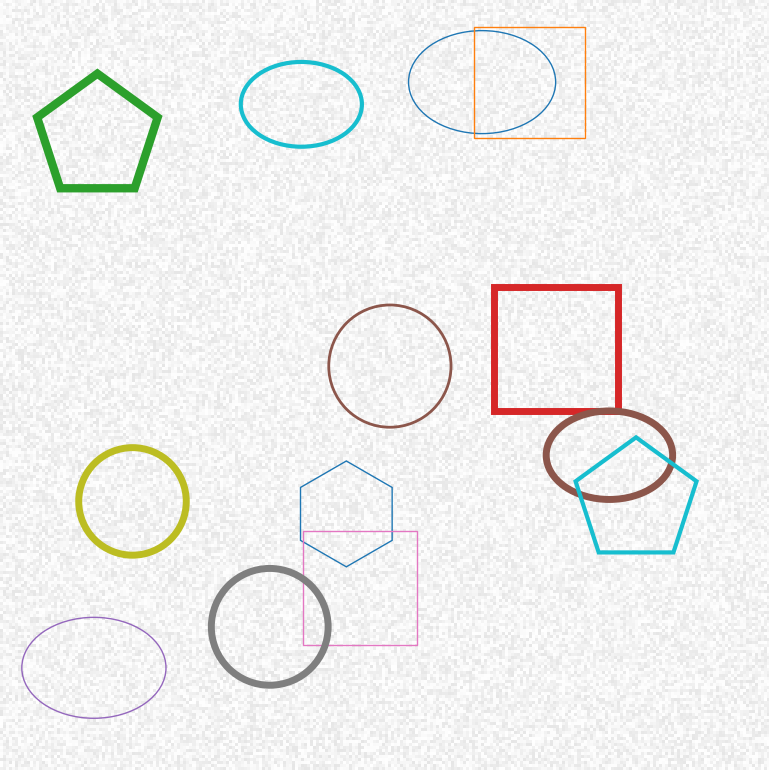[{"shape": "hexagon", "thickness": 0.5, "radius": 0.34, "center": [0.45, 0.333]}, {"shape": "oval", "thickness": 0.5, "radius": 0.48, "center": [0.626, 0.893]}, {"shape": "square", "thickness": 0.5, "radius": 0.36, "center": [0.688, 0.893]}, {"shape": "pentagon", "thickness": 3, "radius": 0.41, "center": [0.127, 0.822]}, {"shape": "square", "thickness": 2.5, "radius": 0.4, "center": [0.722, 0.547]}, {"shape": "oval", "thickness": 0.5, "radius": 0.47, "center": [0.122, 0.133]}, {"shape": "circle", "thickness": 1, "radius": 0.4, "center": [0.506, 0.525]}, {"shape": "oval", "thickness": 2.5, "radius": 0.41, "center": [0.791, 0.409]}, {"shape": "square", "thickness": 0.5, "radius": 0.37, "center": [0.468, 0.237]}, {"shape": "circle", "thickness": 2.5, "radius": 0.38, "center": [0.35, 0.186]}, {"shape": "circle", "thickness": 2.5, "radius": 0.35, "center": [0.172, 0.349]}, {"shape": "pentagon", "thickness": 1.5, "radius": 0.41, "center": [0.826, 0.349]}, {"shape": "oval", "thickness": 1.5, "radius": 0.39, "center": [0.391, 0.865]}]